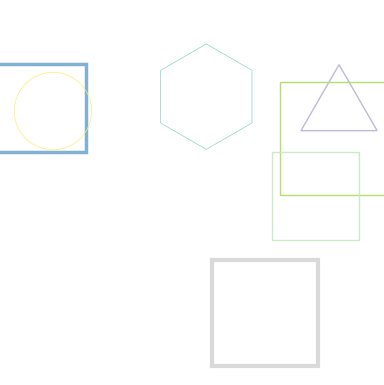[{"shape": "hexagon", "thickness": 0.5, "radius": 0.68, "center": [0.536, 0.749]}, {"shape": "triangle", "thickness": 1, "radius": 0.57, "center": [0.881, 0.718]}, {"shape": "square", "thickness": 2.5, "radius": 0.57, "center": [0.11, 0.72]}, {"shape": "square", "thickness": 1, "radius": 0.73, "center": [0.873, 0.641]}, {"shape": "square", "thickness": 3, "radius": 0.69, "center": [0.689, 0.186]}, {"shape": "square", "thickness": 1, "radius": 0.57, "center": [0.819, 0.49]}, {"shape": "circle", "thickness": 0.5, "radius": 0.5, "center": [0.138, 0.711]}]